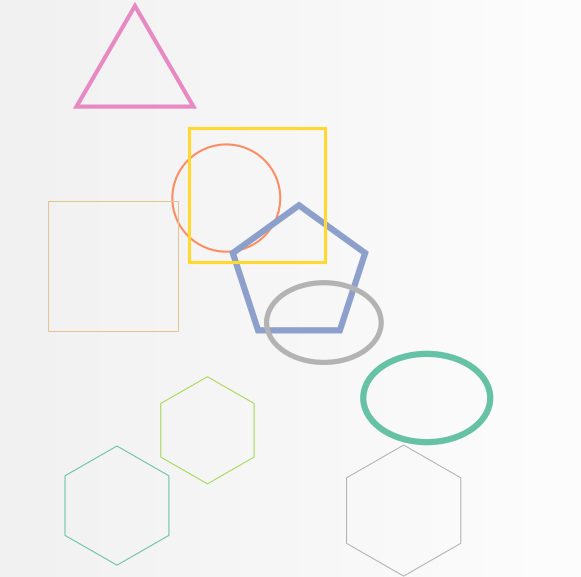[{"shape": "oval", "thickness": 3, "radius": 0.55, "center": [0.734, 0.31]}, {"shape": "hexagon", "thickness": 0.5, "radius": 0.52, "center": [0.201, 0.124]}, {"shape": "circle", "thickness": 1, "radius": 0.46, "center": [0.389, 0.656]}, {"shape": "pentagon", "thickness": 3, "radius": 0.6, "center": [0.514, 0.524]}, {"shape": "triangle", "thickness": 2, "radius": 0.58, "center": [0.232, 0.873]}, {"shape": "hexagon", "thickness": 0.5, "radius": 0.46, "center": [0.357, 0.254]}, {"shape": "square", "thickness": 1.5, "radius": 0.58, "center": [0.442, 0.661]}, {"shape": "square", "thickness": 0.5, "radius": 0.56, "center": [0.194, 0.539]}, {"shape": "hexagon", "thickness": 0.5, "radius": 0.57, "center": [0.694, 0.115]}, {"shape": "oval", "thickness": 2.5, "radius": 0.49, "center": [0.557, 0.441]}]